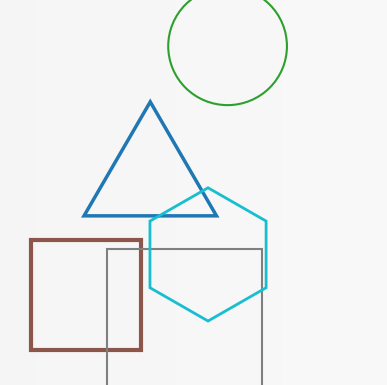[{"shape": "triangle", "thickness": 2.5, "radius": 0.99, "center": [0.388, 0.538]}, {"shape": "circle", "thickness": 1.5, "radius": 0.77, "center": [0.587, 0.88]}, {"shape": "square", "thickness": 3, "radius": 0.71, "center": [0.223, 0.234]}, {"shape": "square", "thickness": 1.5, "radius": 1.0, "center": [0.476, 0.154]}, {"shape": "hexagon", "thickness": 2, "radius": 0.87, "center": [0.537, 0.339]}]